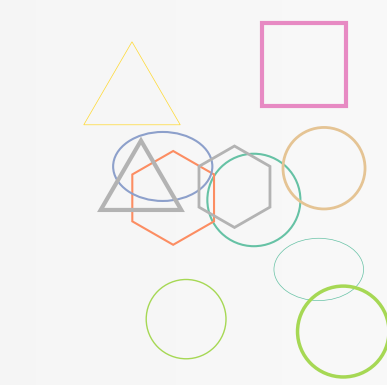[{"shape": "oval", "thickness": 0.5, "radius": 0.58, "center": [0.823, 0.3]}, {"shape": "circle", "thickness": 1.5, "radius": 0.6, "center": [0.655, 0.481]}, {"shape": "hexagon", "thickness": 1.5, "radius": 0.61, "center": [0.447, 0.486]}, {"shape": "oval", "thickness": 1.5, "radius": 0.64, "center": [0.42, 0.568]}, {"shape": "square", "thickness": 3, "radius": 0.54, "center": [0.784, 0.833]}, {"shape": "circle", "thickness": 2.5, "radius": 0.59, "center": [0.886, 0.139]}, {"shape": "circle", "thickness": 1, "radius": 0.51, "center": [0.48, 0.171]}, {"shape": "triangle", "thickness": 0.5, "radius": 0.72, "center": [0.341, 0.748]}, {"shape": "circle", "thickness": 2, "radius": 0.53, "center": [0.836, 0.563]}, {"shape": "triangle", "thickness": 3, "radius": 0.6, "center": [0.364, 0.515]}, {"shape": "hexagon", "thickness": 2, "radius": 0.53, "center": [0.605, 0.515]}]